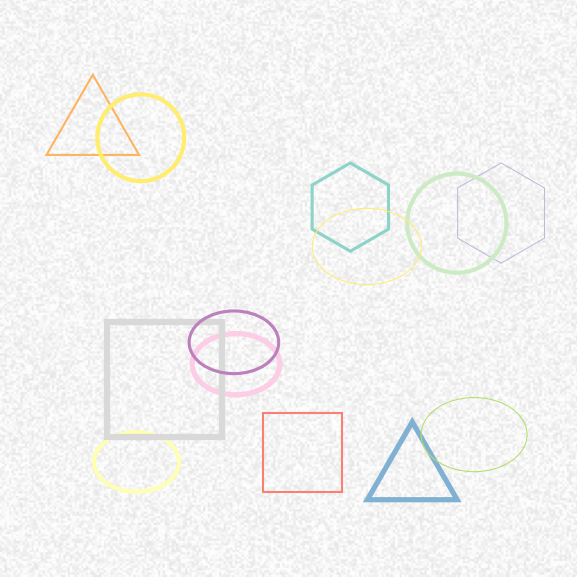[{"shape": "hexagon", "thickness": 1.5, "radius": 0.38, "center": [0.607, 0.641]}, {"shape": "oval", "thickness": 2, "radius": 0.37, "center": [0.236, 0.199]}, {"shape": "hexagon", "thickness": 0.5, "radius": 0.43, "center": [0.868, 0.63]}, {"shape": "square", "thickness": 1, "radius": 0.34, "center": [0.524, 0.216]}, {"shape": "triangle", "thickness": 2.5, "radius": 0.45, "center": [0.714, 0.179]}, {"shape": "triangle", "thickness": 1, "radius": 0.46, "center": [0.161, 0.777]}, {"shape": "oval", "thickness": 0.5, "radius": 0.46, "center": [0.821, 0.247]}, {"shape": "oval", "thickness": 2.5, "radius": 0.38, "center": [0.409, 0.369]}, {"shape": "square", "thickness": 3, "radius": 0.5, "center": [0.285, 0.342]}, {"shape": "oval", "thickness": 1.5, "radius": 0.39, "center": [0.405, 0.406]}, {"shape": "circle", "thickness": 2, "radius": 0.43, "center": [0.791, 0.613]}, {"shape": "circle", "thickness": 2, "radius": 0.38, "center": [0.244, 0.761]}, {"shape": "oval", "thickness": 0.5, "radius": 0.47, "center": [0.635, 0.572]}]